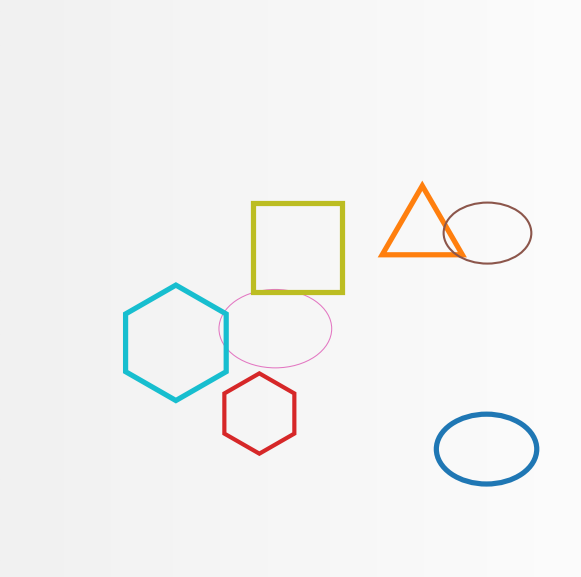[{"shape": "oval", "thickness": 2.5, "radius": 0.43, "center": [0.837, 0.221]}, {"shape": "triangle", "thickness": 2.5, "radius": 0.4, "center": [0.727, 0.598]}, {"shape": "hexagon", "thickness": 2, "radius": 0.35, "center": [0.446, 0.283]}, {"shape": "oval", "thickness": 1, "radius": 0.38, "center": [0.839, 0.596]}, {"shape": "oval", "thickness": 0.5, "radius": 0.48, "center": [0.474, 0.43]}, {"shape": "square", "thickness": 2.5, "radius": 0.38, "center": [0.512, 0.571]}, {"shape": "hexagon", "thickness": 2.5, "radius": 0.5, "center": [0.303, 0.406]}]